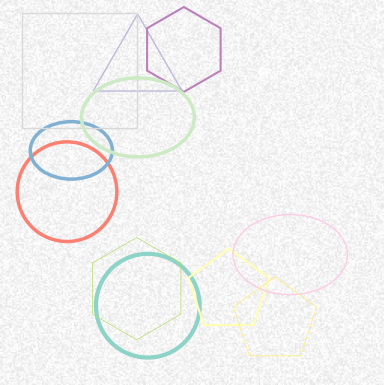[{"shape": "circle", "thickness": 3, "radius": 0.67, "center": [0.384, 0.206]}, {"shape": "pentagon", "thickness": 1.5, "radius": 0.55, "center": [0.594, 0.244]}, {"shape": "triangle", "thickness": 1, "radius": 0.67, "center": [0.357, 0.83]}, {"shape": "circle", "thickness": 2.5, "radius": 0.65, "center": [0.174, 0.502]}, {"shape": "oval", "thickness": 2.5, "radius": 0.53, "center": [0.185, 0.609]}, {"shape": "hexagon", "thickness": 0.5, "radius": 0.66, "center": [0.355, 0.25]}, {"shape": "oval", "thickness": 1, "radius": 0.74, "center": [0.754, 0.339]}, {"shape": "square", "thickness": 1, "radius": 0.75, "center": [0.206, 0.817]}, {"shape": "hexagon", "thickness": 1.5, "radius": 0.55, "center": [0.478, 0.872]}, {"shape": "oval", "thickness": 2.5, "radius": 0.73, "center": [0.358, 0.695]}, {"shape": "pentagon", "thickness": 0.5, "radius": 0.57, "center": [0.714, 0.168]}]